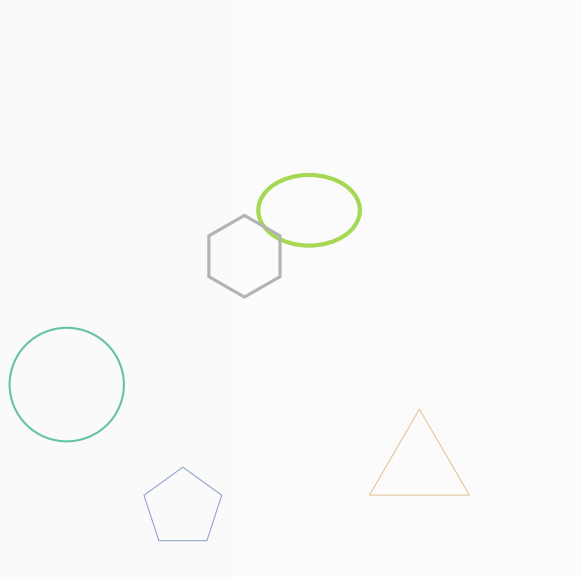[{"shape": "circle", "thickness": 1, "radius": 0.49, "center": [0.115, 0.333]}, {"shape": "pentagon", "thickness": 0.5, "radius": 0.35, "center": [0.315, 0.12]}, {"shape": "oval", "thickness": 2, "radius": 0.44, "center": [0.532, 0.635]}, {"shape": "triangle", "thickness": 0.5, "radius": 0.5, "center": [0.722, 0.191]}, {"shape": "hexagon", "thickness": 1.5, "radius": 0.35, "center": [0.421, 0.555]}]